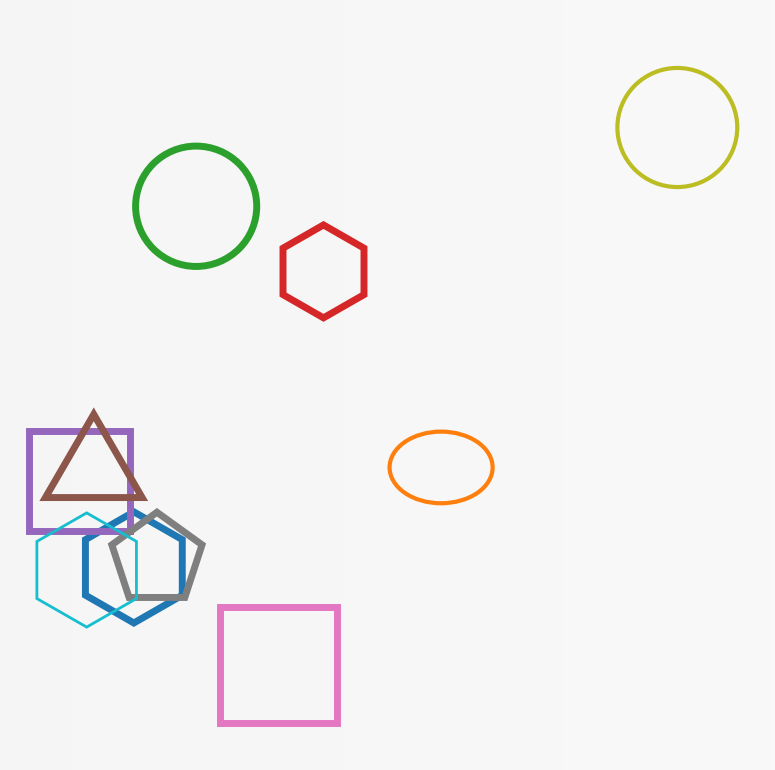[{"shape": "hexagon", "thickness": 2.5, "radius": 0.36, "center": [0.173, 0.263]}, {"shape": "oval", "thickness": 1.5, "radius": 0.33, "center": [0.569, 0.393]}, {"shape": "circle", "thickness": 2.5, "radius": 0.39, "center": [0.253, 0.732]}, {"shape": "hexagon", "thickness": 2.5, "radius": 0.3, "center": [0.417, 0.648]}, {"shape": "square", "thickness": 2.5, "radius": 0.32, "center": [0.103, 0.376]}, {"shape": "triangle", "thickness": 2.5, "radius": 0.36, "center": [0.121, 0.39]}, {"shape": "square", "thickness": 2.5, "radius": 0.38, "center": [0.36, 0.137]}, {"shape": "pentagon", "thickness": 2.5, "radius": 0.31, "center": [0.202, 0.274]}, {"shape": "circle", "thickness": 1.5, "radius": 0.39, "center": [0.874, 0.834]}, {"shape": "hexagon", "thickness": 1, "radius": 0.37, "center": [0.112, 0.26]}]